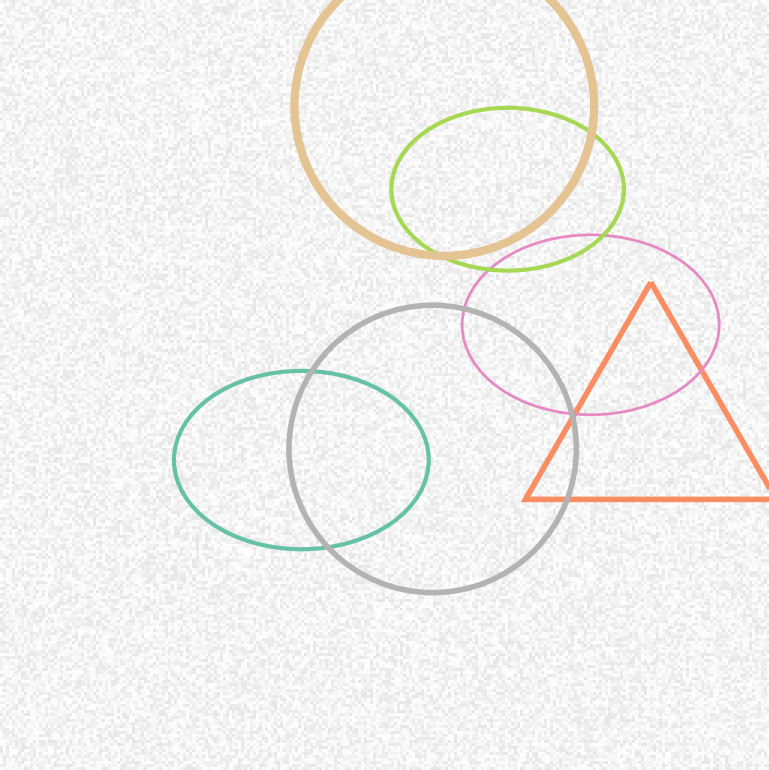[{"shape": "oval", "thickness": 1.5, "radius": 0.83, "center": [0.391, 0.403]}, {"shape": "triangle", "thickness": 2, "radius": 0.94, "center": [0.845, 0.445]}, {"shape": "oval", "thickness": 1, "radius": 0.83, "center": [0.767, 0.578]}, {"shape": "oval", "thickness": 1.5, "radius": 0.76, "center": [0.659, 0.754]}, {"shape": "circle", "thickness": 3, "radius": 0.97, "center": [0.577, 0.862]}, {"shape": "circle", "thickness": 2, "radius": 0.93, "center": [0.562, 0.417]}]